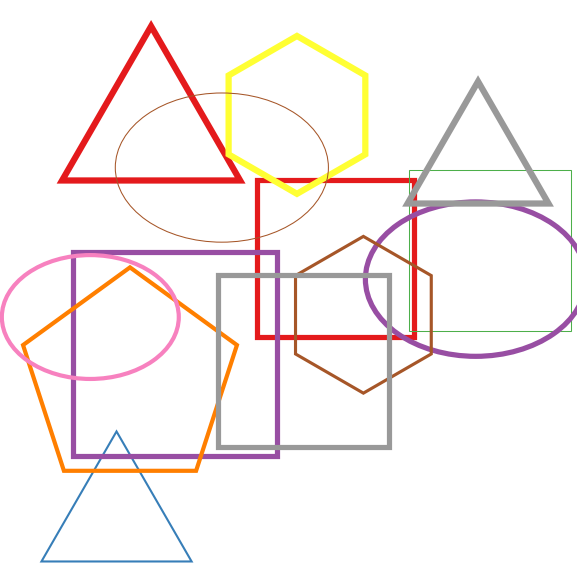[{"shape": "triangle", "thickness": 3, "radius": 0.89, "center": [0.262, 0.776]}, {"shape": "square", "thickness": 2.5, "radius": 0.68, "center": [0.58, 0.551]}, {"shape": "triangle", "thickness": 1, "radius": 0.75, "center": [0.202, 0.102]}, {"shape": "square", "thickness": 0.5, "radius": 0.7, "center": [0.849, 0.566]}, {"shape": "square", "thickness": 2.5, "radius": 0.88, "center": [0.303, 0.386]}, {"shape": "oval", "thickness": 2.5, "radius": 0.95, "center": [0.824, 0.516]}, {"shape": "pentagon", "thickness": 2, "radius": 0.97, "center": [0.225, 0.341]}, {"shape": "hexagon", "thickness": 3, "radius": 0.68, "center": [0.514, 0.8]}, {"shape": "hexagon", "thickness": 1.5, "radius": 0.68, "center": [0.629, 0.454]}, {"shape": "oval", "thickness": 0.5, "radius": 0.92, "center": [0.384, 0.709]}, {"shape": "oval", "thickness": 2, "radius": 0.77, "center": [0.156, 0.45]}, {"shape": "triangle", "thickness": 3, "radius": 0.7, "center": [0.828, 0.717]}, {"shape": "square", "thickness": 2.5, "radius": 0.74, "center": [0.526, 0.374]}]